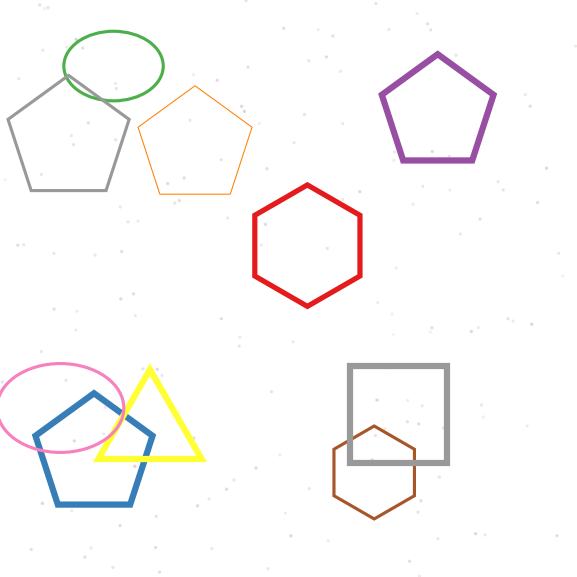[{"shape": "hexagon", "thickness": 2.5, "radius": 0.53, "center": [0.532, 0.574]}, {"shape": "pentagon", "thickness": 3, "radius": 0.53, "center": [0.163, 0.212]}, {"shape": "oval", "thickness": 1.5, "radius": 0.43, "center": [0.197, 0.885]}, {"shape": "pentagon", "thickness": 3, "radius": 0.51, "center": [0.758, 0.804]}, {"shape": "pentagon", "thickness": 0.5, "radius": 0.52, "center": [0.338, 0.747]}, {"shape": "triangle", "thickness": 3, "radius": 0.52, "center": [0.26, 0.256]}, {"shape": "hexagon", "thickness": 1.5, "radius": 0.4, "center": [0.648, 0.181]}, {"shape": "oval", "thickness": 1.5, "radius": 0.55, "center": [0.104, 0.293]}, {"shape": "pentagon", "thickness": 1.5, "radius": 0.55, "center": [0.119, 0.758]}, {"shape": "square", "thickness": 3, "radius": 0.42, "center": [0.69, 0.281]}]